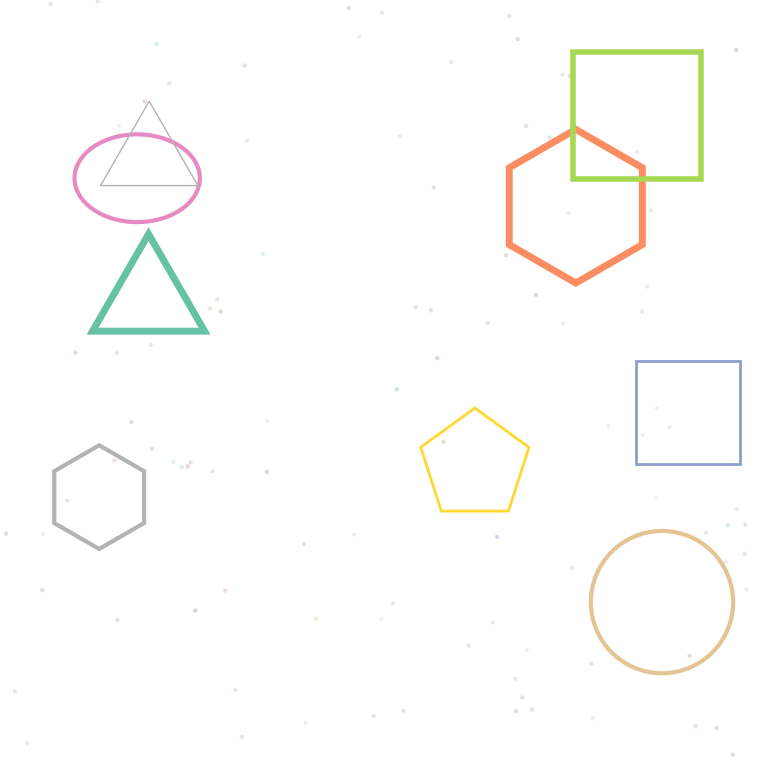[{"shape": "triangle", "thickness": 2.5, "radius": 0.42, "center": [0.193, 0.612]}, {"shape": "hexagon", "thickness": 2.5, "radius": 0.5, "center": [0.748, 0.732]}, {"shape": "square", "thickness": 1, "radius": 0.34, "center": [0.894, 0.464]}, {"shape": "oval", "thickness": 1.5, "radius": 0.41, "center": [0.178, 0.769]}, {"shape": "square", "thickness": 2, "radius": 0.41, "center": [0.827, 0.85]}, {"shape": "pentagon", "thickness": 1, "radius": 0.37, "center": [0.617, 0.396]}, {"shape": "circle", "thickness": 1.5, "radius": 0.46, "center": [0.86, 0.218]}, {"shape": "hexagon", "thickness": 1.5, "radius": 0.34, "center": [0.129, 0.354]}, {"shape": "triangle", "thickness": 0.5, "radius": 0.37, "center": [0.194, 0.795]}]